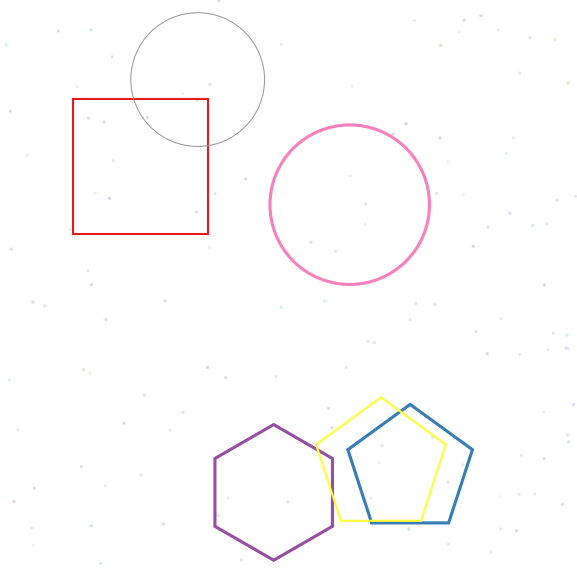[{"shape": "square", "thickness": 1, "radius": 0.58, "center": [0.244, 0.711]}, {"shape": "pentagon", "thickness": 1.5, "radius": 0.57, "center": [0.71, 0.185]}, {"shape": "hexagon", "thickness": 1.5, "radius": 0.59, "center": [0.474, 0.146]}, {"shape": "pentagon", "thickness": 1, "radius": 0.59, "center": [0.66, 0.193]}, {"shape": "circle", "thickness": 1.5, "radius": 0.69, "center": [0.606, 0.645]}, {"shape": "circle", "thickness": 0.5, "radius": 0.58, "center": [0.342, 0.861]}]